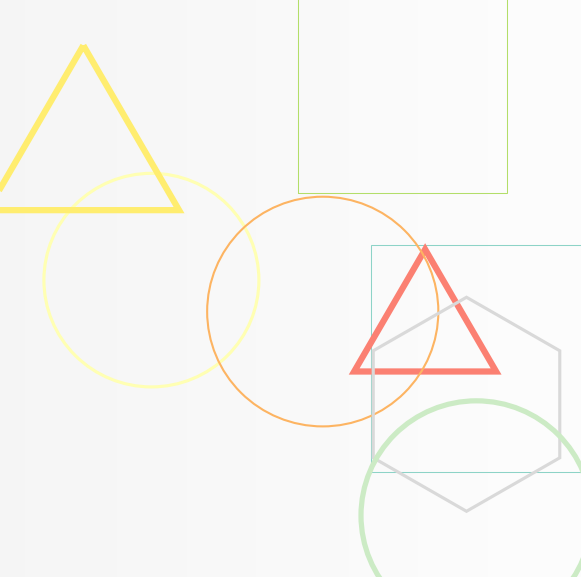[{"shape": "square", "thickness": 0.5, "radius": 0.98, "center": [0.835, 0.379]}, {"shape": "circle", "thickness": 1.5, "radius": 0.92, "center": [0.26, 0.514]}, {"shape": "triangle", "thickness": 3, "radius": 0.7, "center": [0.731, 0.426]}, {"shape": "circle", "thickness": 1, "radius": 0.99, "center": [0.555, 0.46]}, {"shape": "square", "thickness": 0.5, "radius": 0.9, "center": [0.692, 0.845]}, {"shape": "hexagon", "thickness": 1.5, "radius": 0.93, "center": [0.803, 0.299]}, {"shape": "circle", "thickness": 2.5, "radius": 0.99, "center": [0.82, 0.107]}, {"shape": "triangle", "thickness": 3, "radius": 0.95, "center": [0.143, 0.73]}]